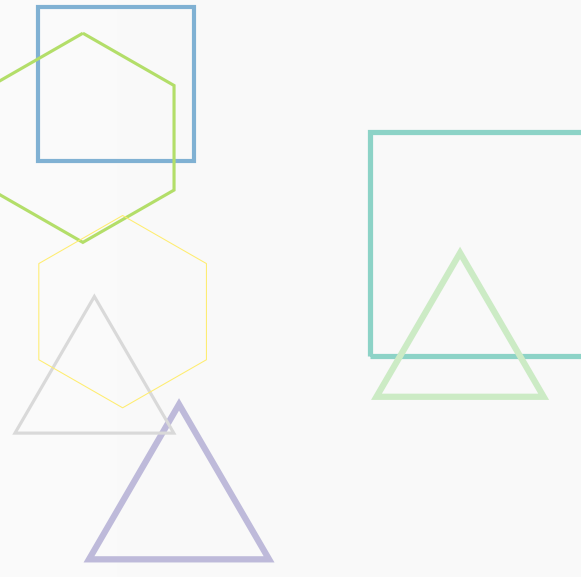[{"shape": "square", "thickness": 2.5, "radius": 0.97, "center": [0.83, 0.577]}, {"shape": "triangle", "thickness": 3, "radius": 0.89, "center": [0.308, 0.12]}, {"shape": "square", "thickness": 2, "radius": 0.67, "center": [0.199, 0.854]}, {"shape": "hexagon", "thickness": 1.5, "radius": 0.91, "center": [0.143, 0.761]}, {"shape": "triangle", "thickness": 1.5, "radius": 0.79, "center": [0.162, 0.328]}, {"shape": "triangle", "thickness": 3, "radius": 0.83, "center": [0.792, 0.395]}, {"shape": "hexagon", "thickness": 0.5, "radius": 0.83, "center": [0.211, 0.459]}]